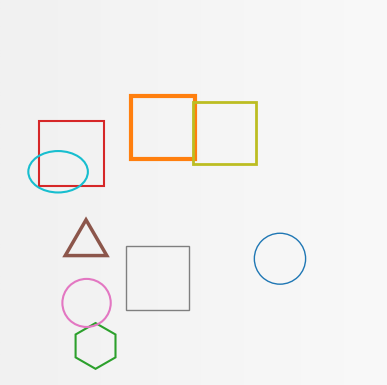[{"shape": "circle", "thickness": 1, "radius": 0.33, "center": [0.723, 0.328]}, {"shape": "square", "thickness": 3, "radius": 0.41, "center": [0.421, 0.669]}, {"shape": "hexagon", "thickness": 1.5, "radius": 0.3, "center": [0.247, 0.101]}, {"shape": "square", "thickness": 1.5, "radius": 0.42, "center": [0.184, 0.601]}, {"shape": "triangle", "thickness": 2.5, "radius": 0.31, "center": [0.222, 0.367]}, {"shape": "circle", "thickness": 1.5, "radius": 0.31, "center": [0.223, 0.213]}, {"shape": "square", "thickness": 1, "radius": 0.41, "center": [0.407, 0.278]}, {"shape": "square", "thickness": 2, "radius": 0.41, "center": [0.58, 0.654]}, {"shape": "oval", "thickness": 1.5, "radius": 0.38, "center": [0.15, 0.554]}]